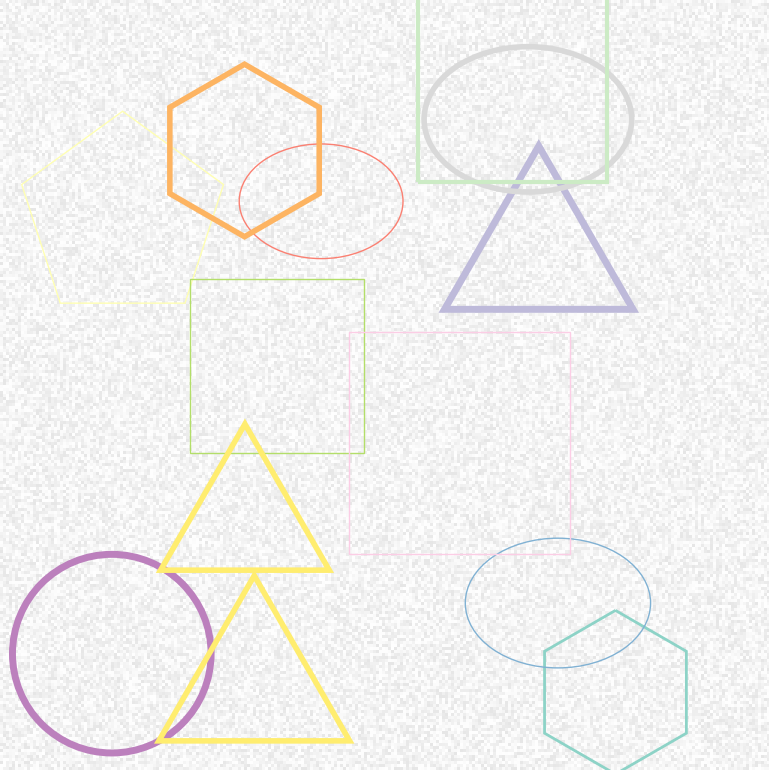[{"shape": "hexagon", "thickness": 1, "radius": 0.53, "center": [0.799, 0.101]}, {"shape": "pentagon", "thickness": 0.5, "radius": 0.69, "center": [0.159, 0.718]}, {"shape": "triangle", "thickness": 2.5, "radius": 0.71, "center": [0.7, 0.669]}, {"shape": "oval", "thickness": 0.5, "radius": 0.53, "center": [0.417, 0.739]}, {"shape": "oval", "thickness": 0.5, "radius": 0.6, "center": [0.725, 0.217]}, {"shape": "hexagon", "thickness": 2, "radius": 0.56, "center": [0.318, 0.805]}, {"shape": "square", "thickness": 0.5, "radius": 0.56, "center": [0.36, 0.525]}, {"shape": "square", "thickness": 0.5, "radius": 0.72, "center": [0.597, 0.425]}, {"shape": "oval", "thickness": 2, "radius": 0.67, "center": [0.686, 0.845]}, {"shape": "circle", "thickness": 2.5, "radius": 0.64, "center": [0.145, 0.151]}, {"shape": "square", "thickness": 1.5, "radius": 0.61, "center": [0.665, 0.886]}, {"shape": "triangle", "thickness": 2, "radius": 0.63, "center": [0.318, 0.323]}, {"shape": "triangle", "thickness": 2, "radius": 0.72, "center": [0.33, 0.109]}]